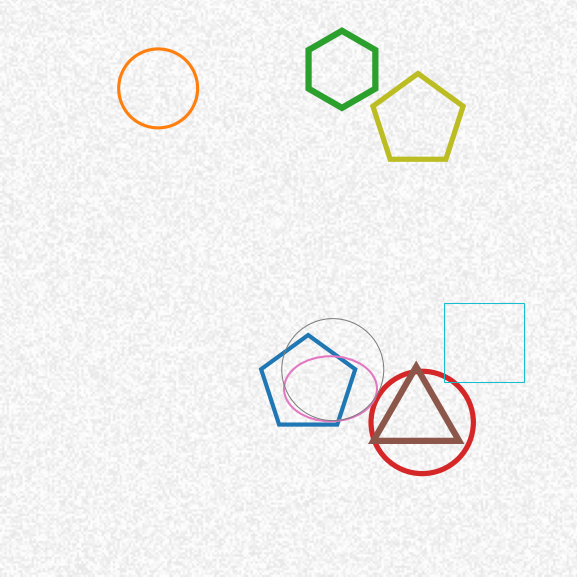[{"shape": "pentagon", "thickness": 2, "radius": 0.43, "center": [0.534, 0.333]}, {"shape": "circle", "thickness": 1.5, "radius": 0.34, "center": [0.274, 0.846]}, {"shape": "hexagon", "thickness": 3, "radius": 0.33, "center": [0.592, 0.879]}, {"shape": "circle", "thickness": 2.5, "radius": 0.44, "center": [0.731, 0.268]}, {"shape": "triangle", "thickness": 3, "radius": 0.43, "center": [0.721, 0.279]}, {"shape": "oval", "thickness": 1, "radius": 0.4, "center": [0.572, 0.326]}, {"shape": "circle", "thickness": 0.5, "radius": 0.44, "center": [0.576, 0.359]}, {"shape": "pentagon", "thickness": 2.5, "radius": 0.41, "center": [0.724, 0.79]}, {"shape": "square", "thickness": 0.5, "radius": 0.34, "center": [0.838, 0.406]}]